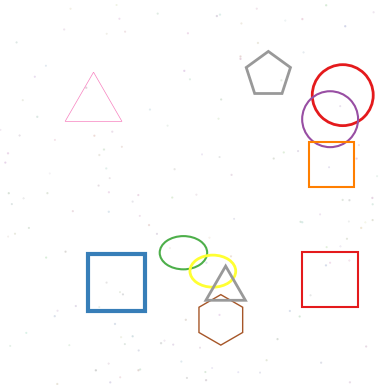[{"shape": "circle", "thickness": 2, "radius": 0.4, "center": [0.89, 0.753]}, {"shape": "square", "thickness": 1.5, "radius": 0.36, "center": [0.857, 0.274]}, {"shape": "square", "thickness": 3, "radius": 0.37, "center": [0.303, 0.267]}, {"shape": "oval", "thickness": 1.5, "radius": 0.31, "center": [0.476, 0.344]}, {"shape": "circle", "thickness": 1.5, "radius": 0.36, "center": [0.857, 0.69]}, {"shape": "square", "thickness": 1.5, "radius": 0.29, "center": [0.862, 0.572]}, {"shape": "oval", "thickness": 2, "radius": 0.3, "center": [0.553, 0.296]}, {"shape": "hexagon", "thickness": 1, "radius": 0.33, "center": [0.574, 0.169]}, {"shape": "triangle", "thickness": 0.5, "radius": 0.43, "center": [0.243, 0.727]}, {"shape": "triangle", "thickness": 2, "radius": 0.3, "center": [0.586, 0.25]}, {"shape": "pentagon", "thickness": 2, "radius": 0.3, "center": [0.697, 0.806]}]